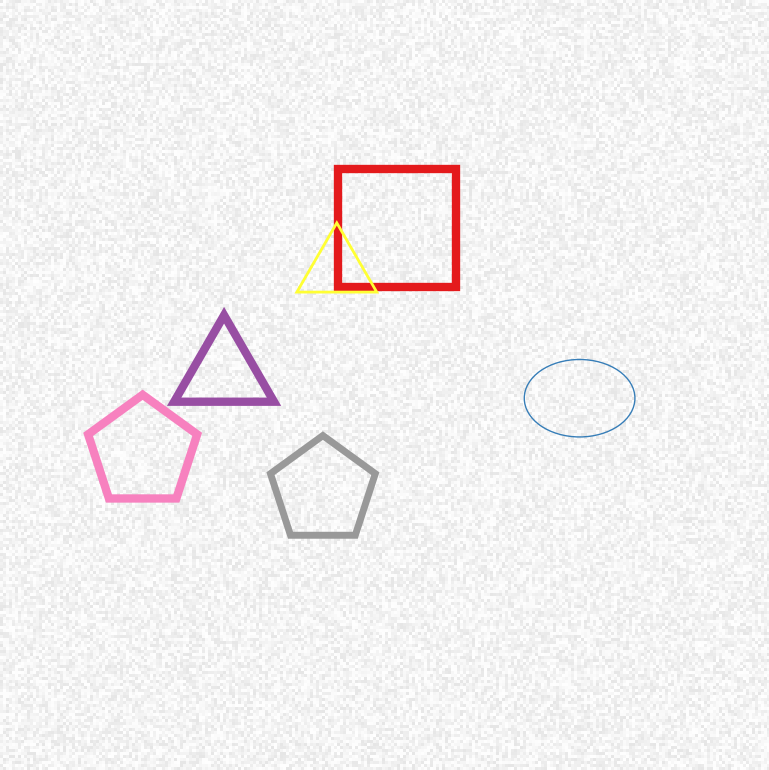[{"shape": "square", "thickness": 3, "radius": 0.38, "center": [0.516, 0.703]}, {"shape": "oval", "thickness": 0.5, "radius": 0.36, "center": [0.753, 0.483]}, {"shape": "triangle", "thickness": 3, "radius": 0.37, "center": [0.291, 0.516]}, {"shape": "triangle", "thickness": 1, "radius": 0.3, "center": [0.437, 0.651]}, {"shape": "pentagon", "thickness": 3, "radius": 0.37, "center": [0.185, 0.413]}, {"shape": "pentagon", "thickness": 2.5, "radius": 0.36, "center": [0.419, 0.363]}]